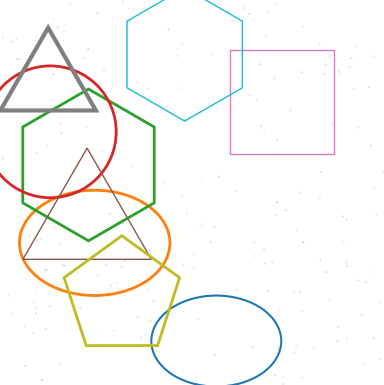[{"shape": "oval", "thickness": 1.5, "radius": 0.84, "center": [0.562, 0.114]}, {"shape": "oval", "thickness": 2, "radius": 0.98, "center": [0.246, 0.369]}, {"shape": "hexagon", "thickness": 2, "radius": 0.99, "center": [0.23, 0.572]}, {"shape": "circle", "thickness": 2, "radius": 0.86, "center": [0.131, 0.658]}, {"shape": "triangle", "thickness": 1, "radius": 0.96, "center": [0.226, 0.423]}, {"shape": "square", "thickness": 1, "radius": 0.67, "center": [0.732, 0.735]}, {"shape": "triangle", "thickness": 3, "radius": 0.72, "center": [0.125, 0.785]}, {"shape": "pentagon", "thickness": 2, "radius": 0.79, "center": [0.317, 0.23]}, {"shape": "hexagon", "thickness": 1, "radius": 0.87, "center": [0.48, 0.858]}]